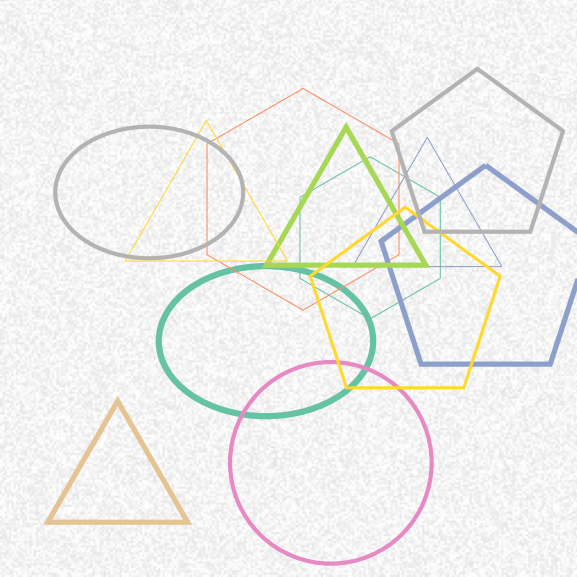[{"shape": "oval", "thickness": 3, "radius": 0.93, "center": [0.461, 0.408]}, {"shape": "hexagon", "thickness": 0.5, "radius": 0.7, "center": [0.641, 0.587]}, {"shape": "hexagon", "thickness": 0.5, "radius": 0.96, "center": [0.525, 0.654]}, {"shape": "pentagon", "thickness": 2.5, "radius": 0.95, "center": [0.841, 0.523]}, {"shape": "triangle", "thickness": 0.5, "radius": 0.75, "center": [0.74, 0.612]}, {"shape": "circle", "thickness": 2, "radius": 0.87, "center": [0.573, 0.198]}, {"shape": "triangle", "thickness": 2.5, "radius": 0.8, "center": [0.599, 0.62]}, {"shape": "triangle", "thickness": 0.5, "radius": 0.81, "center": [0.357, 0.628]}, {"shape": "pentagon", "thickness": 1.5, "radius": 0.86, "center": [0.702, 0.467]}, {"shape": "triangle", "thickness": 2.5, "radius": 0.7, "center": [0.204, 0.165]}, {"shape": "pentagon", "thickness": 2, "radius": 0.78, "center": [0.827, 0.724]}, {"shape": "oval", "thickness": 2, "radius": 0.81, "center": [0.258, 0.666]}]